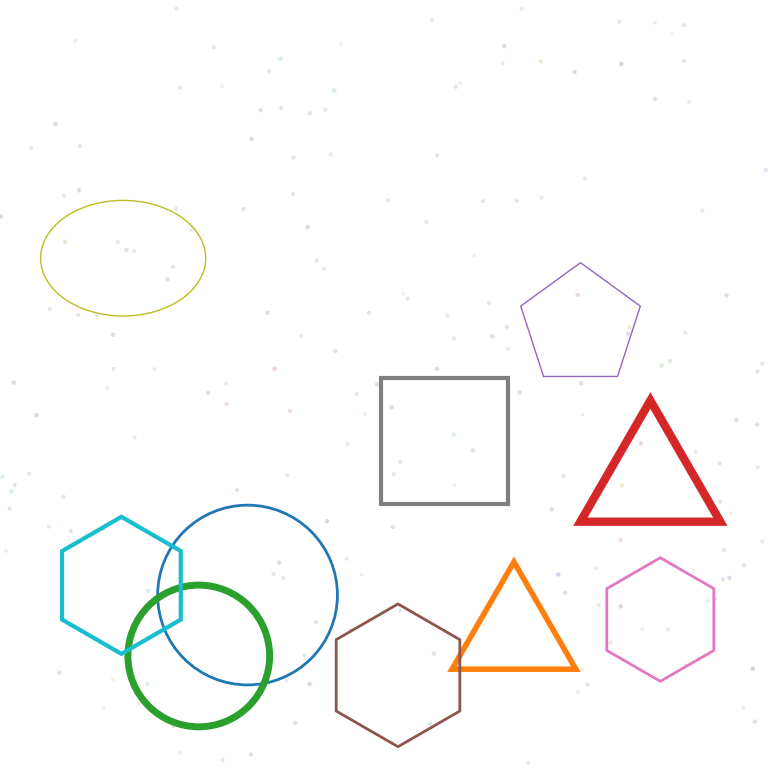[{"shape": "circle", "thickness": 1, "radius": 0.58, "center": [0.321, 0.227]}, {"shape": "triangle", "thickness": 2, "radius": 0.46, "center": [0.667, 0.177]}, {"shape": "circle", "thickness": 2.5, "radius": 0.46, "center": [0.258, 0.148]}, {"shape": "triangle", "thickness": 3, "radius": 0.52, "center": [0.845, 0.375]}, {"shape": "pentagon", "thickness": 0.5, "radius": 0.41, "center": [0.754, 0.577]}, {"shape": "hexagon", "thickness": 1, "radius": 0.46, "center": [0.517, 0.123]}, {"shape": "hexagon", "thickness": 1, "radius": 0.4, "center": [0.858, 0.195]}, {"shape": "square", "thickness": 1.5, "radius": 0.41, "center": [0.577, 0.427]}, {"shape": "oval", "thickness": 0.5, "radius": 0.54, "center": [0.16, 0.665]}, {"shape": "hexagon", "thickness": 1.5, "radius": 0.44, "center": [0.158, 0.24]}]